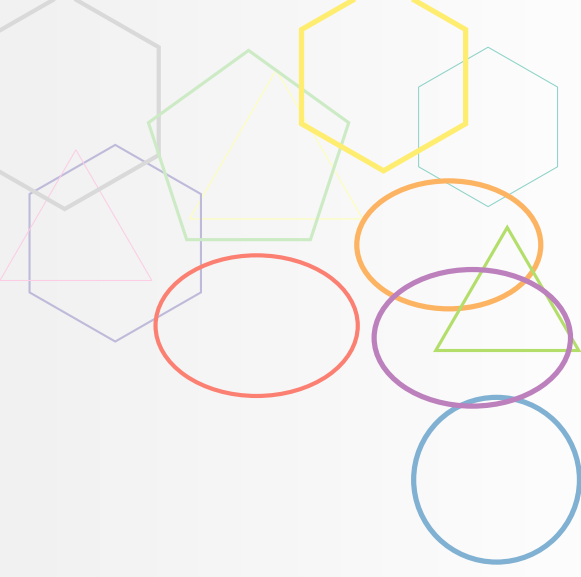[{"shape": "hexagon", "thickness": 0.5, "radius": 0.69, "center": [0.84, 0.779]}, {"shape": "triangle", "thickness": 0.5, "radius": 0.86, "center": [0.475, 0.706]}, {"shape": "hexagon", "thickness": 1, "radius": 0.85, "center": [0.198, 0.578]}, {"shape": "oval", "thickness": 2, "radius": 0.87, "center": [0.442, 0.435]}, {"shape": "circle", "thickness": 2.5, "radius": 0.71, "center": [0.854, 0.168]}, {"shape": "oval", "thickness": 2.5, "radius": 0.79, "center": [0.772, 0.575]}, {"shape": "triangle", "thickness": 1.5, "radius": 0.71, "center": [0.873, 0.463]}, {"shape": "triangle", "thickness": 0.5, "radius": 0.75, "center": [0.131, 0.589]}, {"shape": "hexagon", "thickness": 2, "radius": 0.93, "center": [0.111, 0.824]}, {"shape": "oval", "thickness": 2.5, "radius": 0.84, "center": [0.813, 0.414]}, {"shape": "pentagon", "thickness": 1.5, "radius": 0.91, "center": [0.428, 0.731]}, {"shape": "hexagon", "thickness": 2.5, "radius": 0.82, "center": [0.66, 0.866]}]